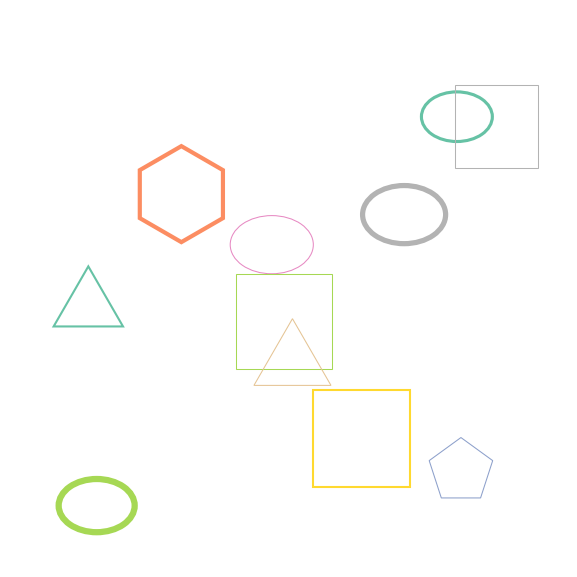[{"shape": "triangle", "thickness": 1, "radius": 0.35, "center": [0.153, 0.469]}, {"shape": "oval", "thickness": 1.5, "radius": 0.31, "center": [0.791, 0.797]}, {"shape": "hexagon", "thickness": 2, "radius": 0.42, "center": [0.314, 0.663]}, {"shape": "pentagon", "thickness": 0.5, "radius": 0.29, "center": [0.798, 0.184]}, {"shape": "oval", "thickness": 0.5, "radius": 0.36, "center": [0.471, 0.575]}, {"shape": "square", "thickness": 0.5, "radius": 0.41, "center": [0.492, 0.442]}, {"shape": "oval", "thickness": 3, "radius": 0.33, "center": [0.167, 0.124]}, {"shape": "square", "thickness": 1, "radius": 0.42, "center": [0.626, 0.24]}, {"shape": "triangle", "thickness": 0.5, "radius": 0.39, "center": [0.506, 0.37]}, {"shape": "square", "thickness": 0.5, "radius": 0.36, "center": [0.86, 0.78]}, {"shape": "oval", "thickness": 2.5, "radius": 0.36, "center": [0.7, 0.628]}]